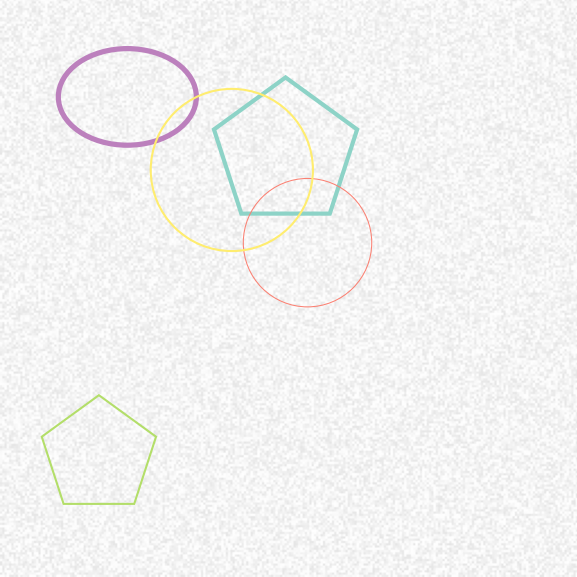[{"shape": "pentagon", "thickness": 2, "radius": 0.65, "center": [0.494, 0.735]}, {"shape": "circle", "thickness": 0.5, "radius": 0.56, "center": [0.532, 0.579]}, {"shape": "pentagon", "thickness": 1, "radius": 0.52, "center": [0.171, 0.211]}, {"shape": "oval", "thickness": 2.5, "radius": 0.6, "center": [0.22, 0.831]}, {"shape": "circle", "thickness": 1, "radius": 0.7, "center": [0.401, 0.705]}]